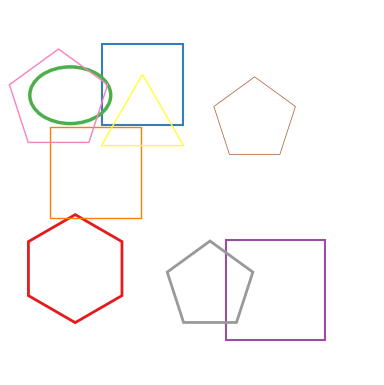[{"shape": "hexagon", "thickness": 2, "radius": 0.7, "center": [0.195, 0.302]}, {"shape": "square", "thickness": 1.5, "radius": 0.52, "center": [0.37, 0.78]}, {"shape": "oval", "thickness": 2.5, "radius": 0.53, "center": [0.182, 0.753]}, {"shape": "square", "thickness": 1.5, "radius": 0.64, "center": [0.715, 0.247]}, {"shape": "square", "thickness": 1, "radius": 0.59, "center": [0.249, 0.552]}, {"shape": "triangle", "thickness": 1, "radius": 0.62, "center": [0.37, 0.683]}, {"shape": "pentagon", "thickness": 0.5, "radius": 0.56, "center": [0.661, 0.689]}, {"shape": "pentagon", "thickness": 1, "radius": 0.67, "center": [0.152, 0.739]}, {"shape": "pentagon", "thickness": 2, "radius": 0.58, "center": [0.546, 0.257]}]